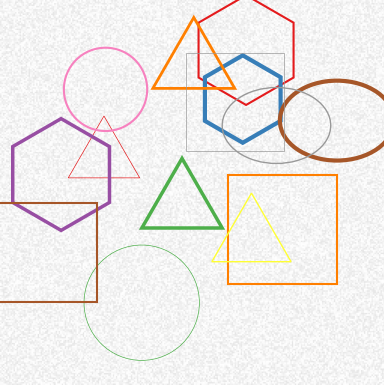[{"shape": "triangle", "thickness": 0.5, "radius": 0.54, "center": [0.27, 0.592]}, {"shape": "hexagon", "thickness": 1.5, "radius": 0.71, "center": [0.639, 0.87]}, {"shape": "hexagon", "thickness": 3, "radius": 0.57, "center": [0.631, 0.743]}, {"shape": "circle", "thickness": 0.5, "radius": 0.75, "center": [0.368, 0.214]}, {"shape": "triangle", "thickness": 2.5, "radius": 0.6, "center": [0.473, 0.468]}, {"shape": "hexagon", "thickness": 2.5, "radius": 0.73, "center": [0.159, 0.547]}, {"shape": "triangle", "thickness": 2, "radius": 0.61, "center": [0.503, 0.832]}, {"shape": "square", "thickness": 1.5, "radius": 0.7, "center": [0.733, 0.404]}, {"shape": "triangle", "thickness": 1, "radius": 0.59, "center": [0.653, 0.38]}, {"shape": "square", "thickness": 1.5, "radius": 0.64, "center": [0.123, 0.344]}, {"shape": "oval", "thickness": 3, "radius": 0.74, "center": [0.875, 0.687]}, {"shape": "circle", "thickness": 1.5, "radius": 0.54, "center": [0.274, 0.768]}, {"shape": "oval", "thickness": 1, "radius": 0.7, "center": [0.718, 0.674]}, {"shape": "square", "thickness": 0.5, "radius": 0.63, "center": [0.611, 0.735]}]